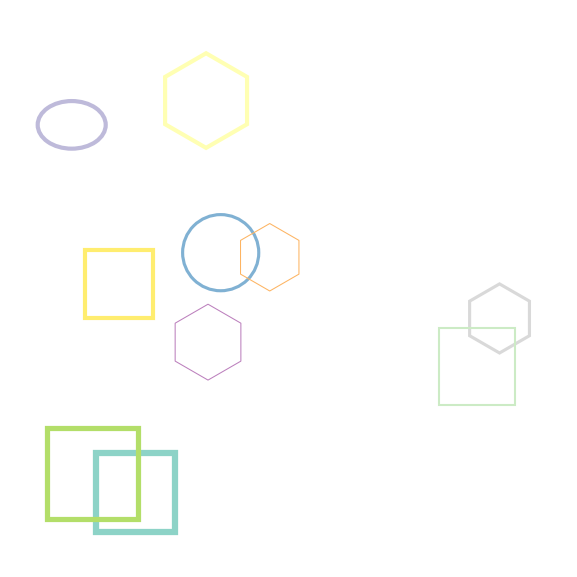[{"shape": "square", "thickness": 3, "radius": 0.34, "center": [0.234, 0.147]}, {"shape": "hexagon", "thickness": 2, "radius": 0.41, "center": [0.357, 0.825]}, {"shape": "oval", "thickness": 2, "radius": 0.29, "center": [0.124, 0.783]}, {"shape": "circle", "thickness": 1.5, "radius": 0.33, "center": [0.382, 0.562]}, {"shape": "hexagon", "thickness": 0.5, "radius": 0.29, "center": [0.467, 0.554]}, {"shape": "square", "thickness": 2.5, "radius": 0.39, "center": [0.161, 0.179]}, {"shape": "hexagon", "thickness": 1.5, "radius": 0.3, "center": [0.865, 0.448]}, {"shape": "hexagon", "thickness": 0.5, "radius": 0.33, "center": [0.36, 0.407]}, {"shape": "square", "thickness": 1, "radius": 0.33, "center": [0.826, 0.364]}, {"shape": "square", "thickness": 2, "radius": 0.29, "center": [0.206, 0.508]}]